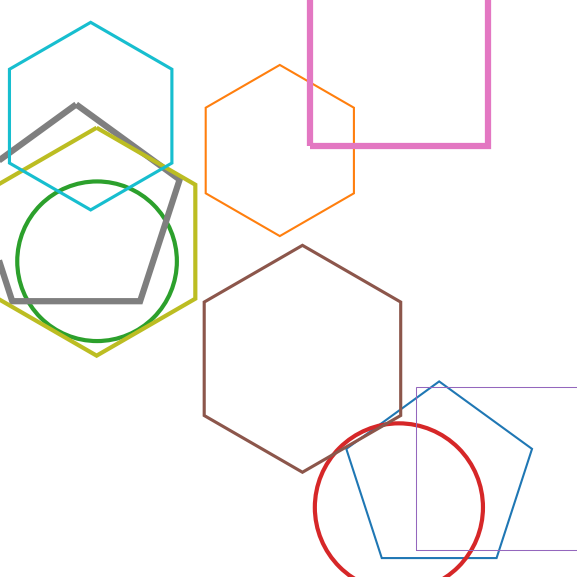[{"shape": "pentagon", "thickness": 1, "radius": 0.85, "center": [0.76, 0.17]}, {"shape": "hexagon", "thickness": 1, "radius": 0.74, "center": [0.485, 0.739]}, {"shape": "circle", "thickness": 2, "radius": 0.69, "center": [0.168, 0.547]}, {"shape": "circle", "thickness": 2, "radius": 0.73, "center": [0.691, 0.121]}, {"shape": "square", "thickness": 0.5, "radius": 0.71, "center": [0.862, 0.188]}, {"shape": "hexagon", "thickness": 1.5, "radius": 0.98, "center": [0.524, 0.378]}, {"shape": "square", "thickness": 3, "radius": 0.77, "center": [0.691, 0.9]}, {"shape": "pentagon", "thickness": 3, "radius": 0.94, "center": [0.132, 0.63]}, {"shape": "hexagon", "thickness": 2, "radius": 0.99, "center": [0.167, 0.581]}, {"shape": "hexagon", "thickness": 1.5, "radius": 0.81, "center": [0.157, 0.798]}]